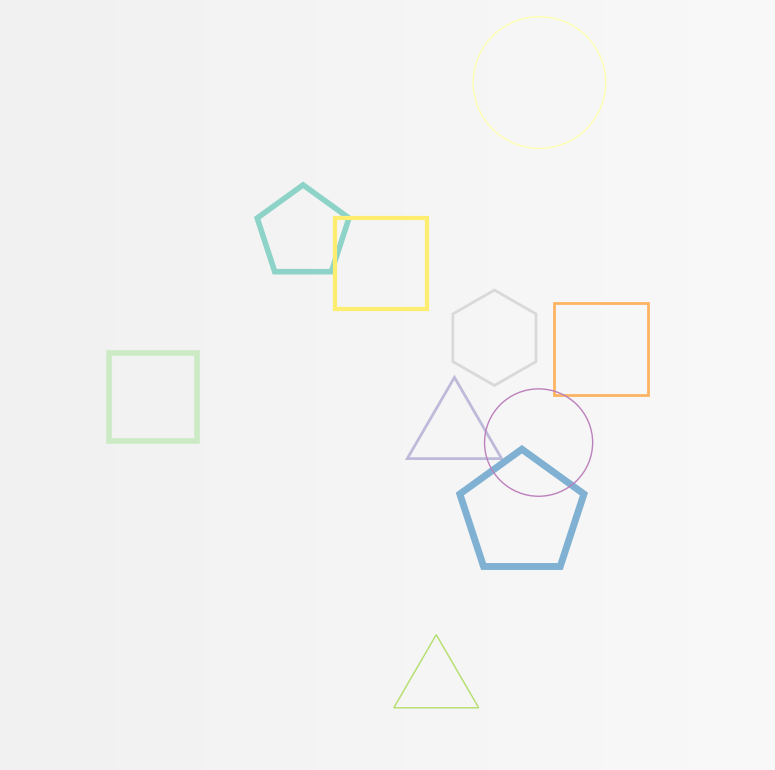[{"shape": "pentagon", "thickness": 2, "radius": 0.31, "center": [0.391, 0.698]}, {"shape": "circle", "thickness": 0.5, "radius": 0.43, "center": [0.696, 0.893]}, {"shape": "triangle", "thickness": 1, "radius": 0.35, "center": [0.586, 0.44]}, {"shape": "pentagon", "thickness": 2.5, "radius": 0.42, "center": [0.673, 0.332]}, {"shape": "square", "thickness": 1, "radius": 0.3, "center": [0.776, 0.547]}, {"shape": "triangle", "thickness": 0.5, "radius": 0.32, "center": [0.563, 0.112]}, {"shape": "hexagon", "thickness": 1, "radius": 0.31, "center": [0.638, 0.561]}, {"shape": "circle", "thickness": 0.5, "radius": 0.35, "center": [0.695, 0.425]}, {"shape": "square", "thickness": 2, "radius": 0.29, "center": [0.197, 0.485]}, {"shape": "square", "thickness": 1.5, "radius": 0.3, "center": [0.492, 0.658]}]